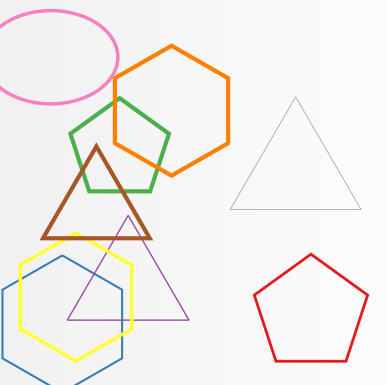[{"shape": "pentagon", "thickness": 2, "radius": 0.77, "center": [0.803, 0.186]}, {"shape": "hexagon", "thickness": 1.5, "radius": 0.89, "center": [0.161, 0.158]}, {"shape": "pentagon", "thickness": 3, "radius": 0.67, "center": [0.309, 0.611]}, {"shape": "triangle", "thickness": 1, "radius": 0.91, "center": [0.331, 0.259]}, {"shape": "hexagon", "thickness": 3, "radius": 0.84, "center": [0.443, 0.712]}, {"shape": "hexagon", "thickness": 2.5, "radius": 0.83, "center": [0.196, 0.228]}, {"shape": "triangle", "thickness": 3, "radius": 0.8, "center": [0.249, 0.461]}, {"shape": "oval", "thickness": 2.5, "radius": 0.87, "center": [0.131, 0.851]}, {"shape": "triangle", "thickness": 0.5, "radius": 0.98, "center": [0.763, 0.553]}]